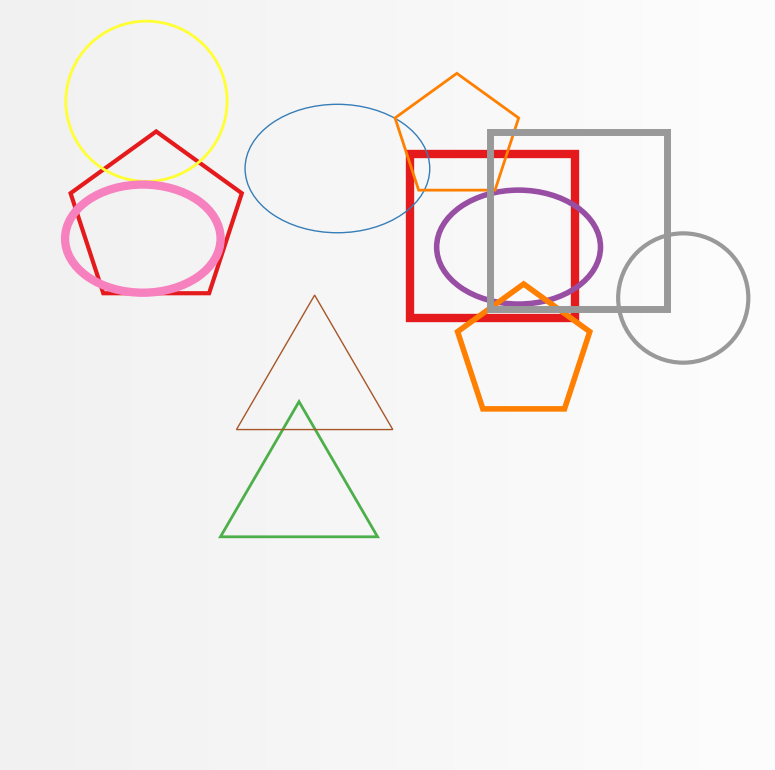[{"shape": "pentagon", "thickness": 1.5, "radius": 0.58, "center": [0.202, 0.713]}, {"shape": "square", "thickness": 3, "radius": 0.53, "center": [0.636, 0.694]}, {"shape": "oval", "thickness": 0.5, "radius": 0.6, "center": [0.435, 0.781]}, {"shape": "triangle", "thickness": 1, "radius": 0.59, "center": [0.386, 0.361]}, {"shape": "oval", "thickness": 2, "radius": 0.53, "center": [0.669, 0.679]}, {"shape": "pentagon", "thickness": 2, "radius": 0.45, "center": [0.676, 0.542]}, {"shape": "pentagon", "thickness": 1, "radius": 0.42, "center": [0.589, 0.821]}, {"shape": "circle", "thickness": 1, "radius": 0.52, "center": [0.189, 0.868]}, {"shape": "triangle", "thickness": 0.5, "radius": 0.58, "center": [0.406, 0.5]}, {"shape": "oval", "thickness": 3, "radius": 0.5, "center": [0.184, 0.69]}, {"shape": "square", "thickness": 2.5, "radius": 0.57, "center": [0.747, 0.714]}, {"shape": "circle", "thickness": 1.5, "radius": 0.42, "center": [0.882, 0.613]}]